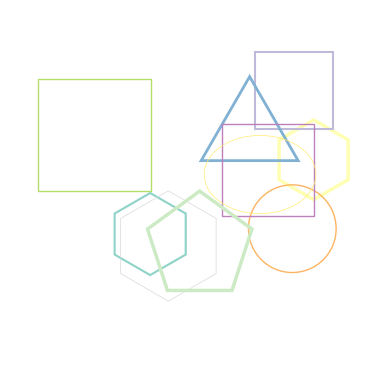[{"shape": "hexagon", "thickness": 1.5, "radius": 0.53, "center": [0.39, 0.392]}, {"shape": "hexagon", "thickness": 2.5, "radius": 0.52, "center": [0.815, 0.585]}, {"shape": "square", "thickness": 1.5, "radius": 0.5, "center": [0.764, 0.765]}, {"shape": "triangle", "thickness": 2, "radius": 0.73, "center": [0.648, 0.655]}, {"shape": "circle", "thickness": 1, "radius": 0.57, "center": [0.759, 0.406]}, {"shape": "square", "thickness": 1, "radius": 0.73, "center": [0.245, 0.649]}, {"shape": "hexagon", "thickness": 0.5, "radius": 0.72, "center": [0.437, 0.361]}, {"shape": "square", "thickness": 1, "radius": 0.6, "center": [0.695, 0.558]}, {"shape": "pentagon", "thickness": 2.5, "radius": 0.71, "center": [0.519, 0.361]}, {"shape": "oval", "thickness": 0.5, "radius": 0.72, "center": [0.675, 0.547]}]